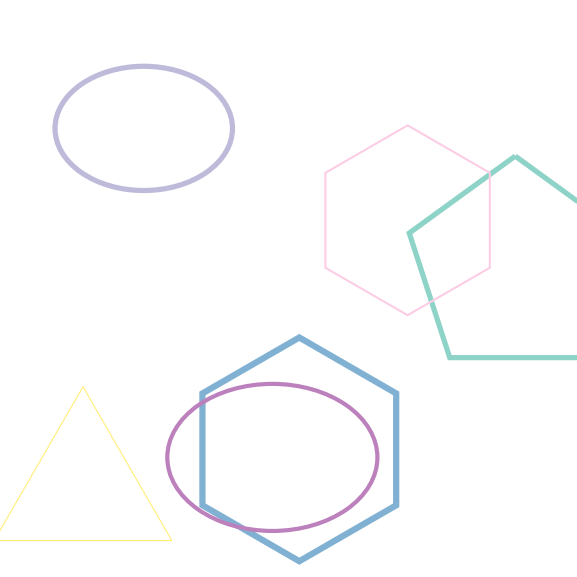[{"shape": "pentagon", "thickness": 2.5, "radius": 0.96, "center": [0.892, 0.536]}, {"shape": "oval", "thickness": 2.5, "radius": 0.77, "center": [0.249, 0.777]}, {"shape": "hexagon", "thickness": 3, "radius": 0.97, "center": [0.518, 0.221]}, {"shape": "hexagon", "thickness": 1, "radius": 0.82, "center": [0.706, 0.618]}, {"shape": "oval", "thickness": 2, "radius": 0.91, "center": [0.472, 0.207]}, {"shape": "triangle", "thickness": 0.5, "radius": 0.89, "center": [0.144, 0.152]}]